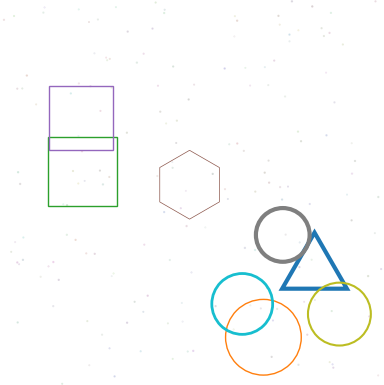[{"shape": "triangle", "thickness": 3, "radius": 0.49, "center": [0.817, 0.299]}, {"shape": "circle", "thickness": 1, "radius": 0.49, "center": [0.684, 0.124]}, {"shape": "square", "thickness": 1, "radius": 0.45, "center": [0.215, 0.555]}, {"shape": "square", "thickness": 1, "radius": 0.42, "center": [0.211, 0.694]}, {"shape": "hexagon", "thickness": 0.5, "radius": 0.45, "center": [0.492, 0.52]}, {"shape": "circle", "thickness": 3, "radius": 0.35, "center": [0.734, 0.39]}, {"shape": "circle", "thickness": 1.5, "radius": 0.41, "center": [0.882, 0.184]}, {"shape": "circle", "thickness": 2, "radius": 0.4, "center": [0.629, 0.211]}]